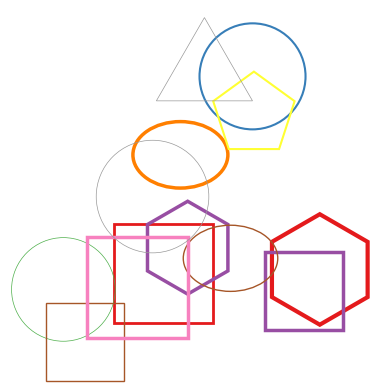[{"shape": "square", "thickness": 2, "radius": 0.65, "center": [0.425, 0.29]}, {"shape": "hexagon", "thickness": 3, "radius": 0.72, "center": [0.831, 0.3]}, {"shape": "circle", "thickness": 1.5, "radius": 0.69, "center": [0.656, 0.802]}, {"shape": "circle", "thickness": 0.5, "radius": 0.67, "center": [0.165, 0.248]}, {"shape": "hexagon", "thickness": 2.5, "radius": 0.6, "center": [0.488, 0.357]}, {"shape": "square", "thickness": 2.5, "radius": 0.51, "center": [0.79, 0.244]}, {"shape": "oval", "thickness": 2.5, "radius": 0.62, "center": [0.469, 0.598]}, {"shape": "pentagon", "thickness": 1.5, "radius": 0.56, "center": [0.659, 0.703]}, {"shape": "square", "thickness": 1, "radius": 0.51, "center": [0.221, 0.112]}, {"shape": "oval", "thickness": 1, "radius": 0.61, "center": [0.599, 0.329]}, {"shape": "square", "thickness": 2.5, "radius": 0.66, "center": [0.357, 0.253]}, {"shape": "triangle", "thickness": 0.5, "radius": 0.72, "center": [0.531, 0.81]}, {"shape": "circle", "thickness": 0.5, "radius": 0.73, "center": [0.396, 0.489]}]